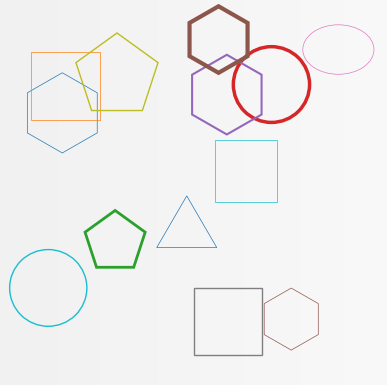[{"shape": "hexagon", "thickness": 0.5, "radius": 0.52, "center": [0.161, 0.707]}, {"shape": "triangle", "thickness": 0.5, "radius": 0.45, "center": [0.482, 0.402]}, {"shape": "square", "thickness": 0.5, "radius": 0.44, "center": [0.169, 0.777]}, {"shape": "pentagon", "thickness": 2, "radius": 0.41, "center": [0.297, 0.372]}, {"shape": "circle", "thickness": 2.5, "radius": 0.49, "center": [0.701, 0.78]}, {"shape": "hexagon", "thickness": 1.5, "radius": 0.52, "center": [0.585, 0.754]}, {"shape": "hexagon", "thickness": 0.5, "radius": 0.4, "center": [0.752, 0.171]}, {"shape": "hexagon", "thickness": 3, "radius": 0.43, "center": [0.564, 0.897]}, {"shape": "oval", "thickness": 0.5, "radius": 0.46, "center": [0.873, 0.871]}, {"shape": "square", "thickness": 1, "radius": 0.44, "center": [0.588, 0.165]}, {"shape": "pentagon", "thickness": 1, "radius": 0.56, "center": [0.302, 0.803]}, {"shape": "circle", "thickness": 1, "radius": 0.5, "center": [0.125, 0.252]}, {"shape": "square", "thickness": 0.5, "radius": 0.4, "center": [0.635, 0.555]}]